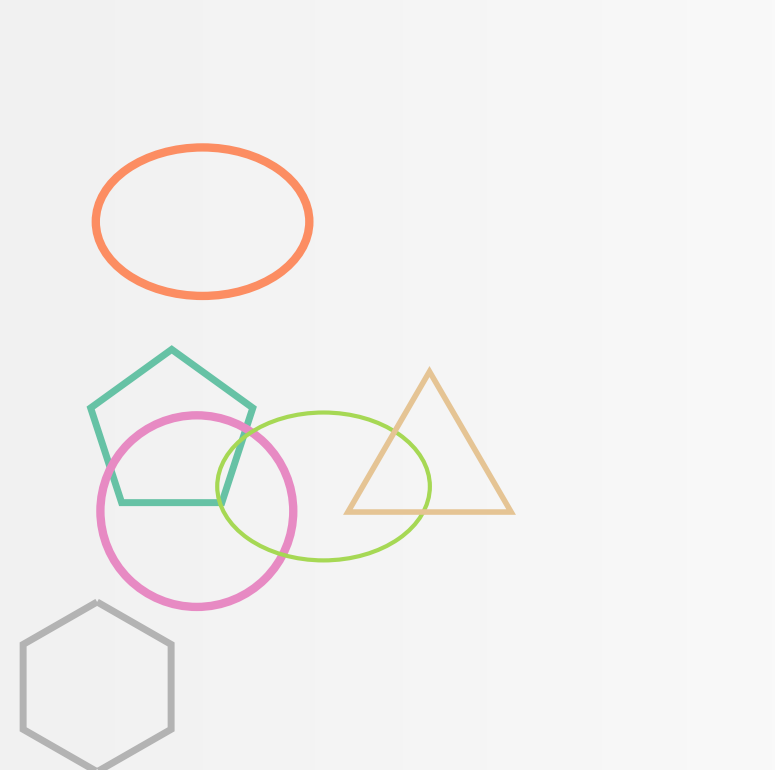[{"shape": "pentagon", "thickness": 2.5, "radius": 0.55, "center": [0.222, 0.436]}, {"shape": "oval", "thickness": 3, "radius": 0.69, "center": [0.261, 0.712]}, {"shape": "circle", "thickness": 3, "radius": 0.62, "center": [0.254, 0.336]}, {"shape": "oval", "thickness": 1.5, "radius": 0.69, "center": [0.417, 0.368]}, {"shape": "triangle", "thickness": 2, "radius": 0.61, "center": [0.554, 0.396]}, {"shape": "hexagon", "thickness": 2.5, "radius": 0.55, "center": [0.125, 0.108]}]